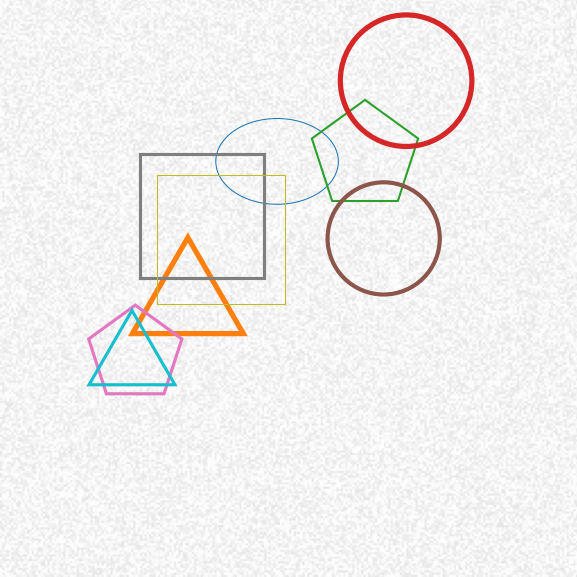[{"shape": "oval", "thickness": 0.5, "radius": 0.53, "center": [0.48, 0.72]}, {"shape": "triangle", "thickness": 2.5, "radius": 0.55, "center": [0.325, 0.477]}, {"shape": "pentagon", "thickness": 1, "radius": 0.48, "center": [0.632, 0.729]}, {"shape": "circle", "thickness": 2.5, "radius": 0.57, "center": [0.703, 0.859]}, {"shape": "circle", "thickness": 2, "radius": 0.49, "center": [0.664, 0.586]}, {"shape": "pentagon", "thickness": 1.5, "radius": 0.42, "center": [0.234, 0.386]}, {"shape": "square", "thickness": 1.5, "radius": 0.54, "center": [0.351, 0.625]}, {"shape": "square", "thickness": 0.5, "radius": 0.56, "center": [0.383, 0.585]}, {"shape": "triangle", "thickness": 1.5, "radius": 0.43, "center": [0.229, 0.376]}]